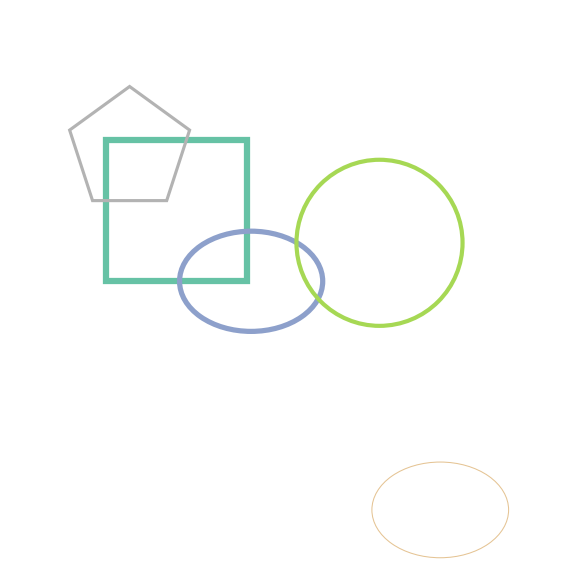[{"shape": "square", "thickness": 3, "radius": 0.61, "center": [0.305, 0.635]}, {"shape": "oval", "thickness": 2.5, "radius": 0.62, "center": [0.435, 0.512]}, {"shape": "circle", "thickness": 2, "radius": 0.72, "center": [0.657, 0.579]}, {"shape": "oval", "thickness": 0.5, "radius": 0.59, "center": [0.762, 0.116]}, {"shape": "pentagon", "thickness": 1.5, "radius": 0.55, "center": [0.224, 0.74]}]